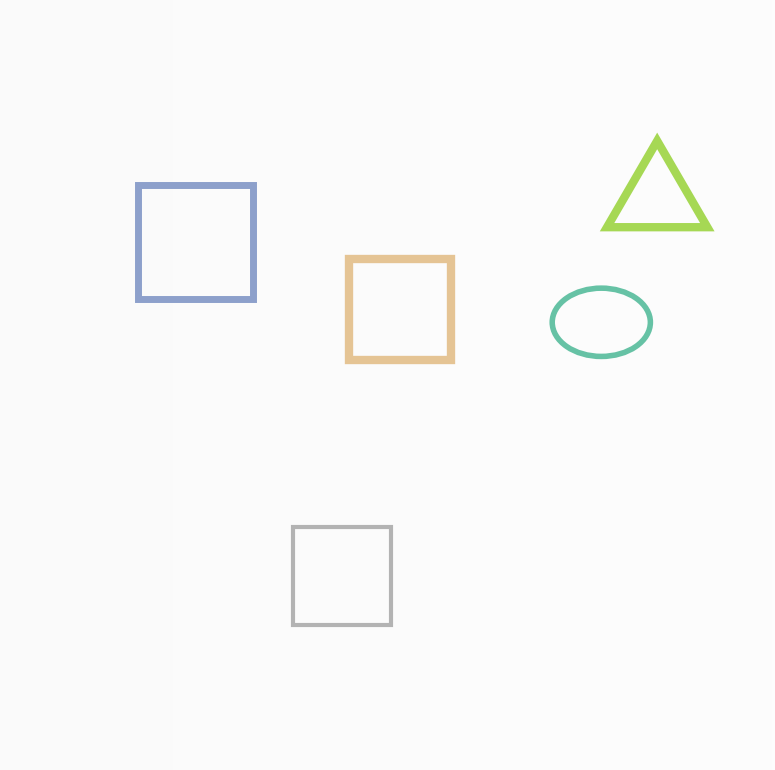[{"shape": "oval", "thickness": 2, "radius": 0.32, "center": [0.776, 0.581]}, {"shape": "square", "thickness": 2.5, "radius": 0.37, "center": [0.253, 0.686]}, {"shape": "triangle", "thickness": 3, "radius": 0.37, "center": [0.848, 0.742]}, {"shape": "square", "thickness": 3, "radius": 0.33, "center": [0.517, 0.598]}, {"shape": "square", "thickness": 1.5, "radius": 0.32, "center": [0.441, 0.252]}]